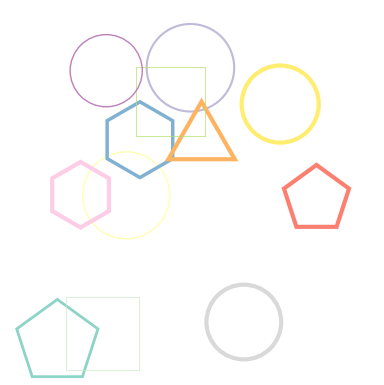[{"shape": "pentagon", "thickness": 2, "radius": 0.55, "center": [0.149, 0.111]}, {"shape": "circle", "thickness": 1, "radius": 0.56, "center": [0.328, 0.493]}, {"shape": "circle", "thickness": 1.5, "radius": 0.57, "center": [0.495, 0.824]}, {"shape": "pentagon", "thickness": 3, "radius": 0.44, "center": [0.822, 0.483]}, {"shape": "hexagon", "thickness": 2.5, "radius": 0.49, "center": [0.363, 0.637]}, {"shape": "triangle", "thickness": 3, "radius": 0.5, "center": [0.524, 0.636]}, {"shape": "square", "thickness": 0.5, "radius": 0.45, "center": [0.443, 0.736]}, {"shape": "hexagon", "thickness": 3, "radius": 0.43, "center": [0.209, 0.494]}, {"shape": "circle", "thickness": 3, "radius": 0.49, "center": [0.633, 0.164]}, {"shape": "circle", "thickness": 1, "radius": 0.47, "center": [0.276, 0.816]}, {"shape": "square", "thickness": 0.5, "radius": 0.47, "center": [0.266, 0.134]}, {"shape": "circle", "thickness": 3, "radius": 0.5, "center": [0.728, 0.73]}]